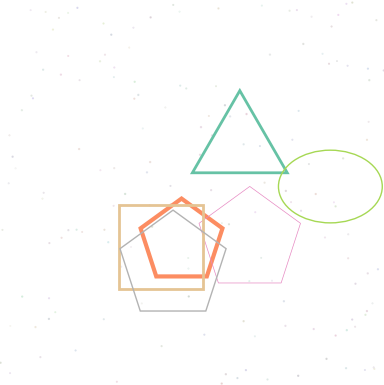[{"shape": "triangle", "thickness": 2, "radius": 0.71, "center": [0.623, 0.622]}, {"shape": "pentagon", "thickness": 3, "radius": 0.56, "center": [0.472, 0.372]}, {"shape": "pentagon", "thickness": 0.5, "radius": 0.69, "center": [0.649, 0.377]}, {"shape": "oval", "thickness": 1, "radius": 0.67, "center": [0.858, 0.516]}, {"shape": "square", "thickness": 2, "radius": 0.54, "center": [0.418, 0.358]}, {"shape": "pentagon", "thickness": 1, "radius": 0.72, "center": [0.449, 0.309]}]